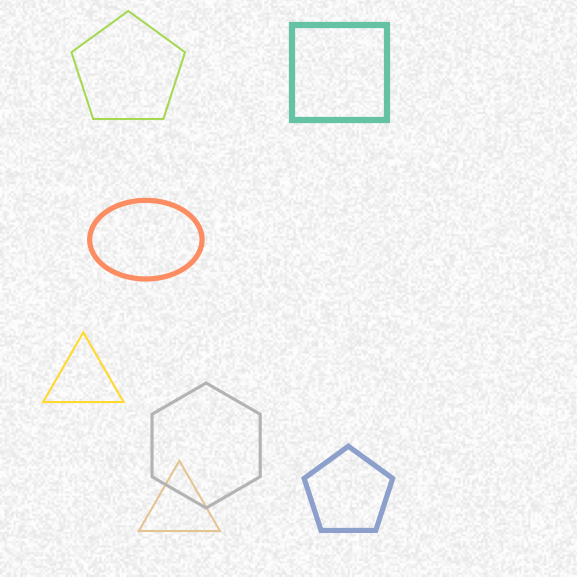[{"shape": "square", "thickness": 3, "radius": 0.41, "center": [0.587, 0.873]}, {"shape": "oval", "thickness": 2.5, "radius": 0.49, "center": [0.253, 0.584]}, {"shape": "pentagon", "thickness": 2.5, "radius": 0.4, "center": [0.603, 0.146]}, {"shape": "pentagon", "thickness": 1, "radius": 0.52, "center": [0.222, 0.877]}, {"shape": "triangle", "thickness": 1, "radius": 0.4, "center": [0.144, 0.343]}, {"shape": "triangle", "thickness": 1, "radius": 0.41, "center": [0.311, 0.12]}, {"shape": "hexagon", "thickness": 1.5, "radius": 0.54, "center": [0.357, 0.228]}]